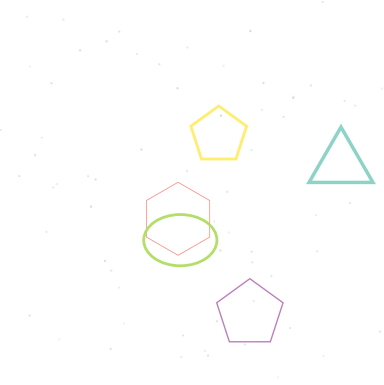[{"shape": "triangle", "thickness": 2.5, "radius": 0.48, "center": [0.886, 0.574]}, {"shape": "hexagon", "thickness": 0.5, "radius": 0.47, "center": [0.463, 0.432]}, {"shape": "oval", "thickness": 2, "radius": 0.48, "center": [0.468, 0.376]}, {"shape": "pentagon", "thickness": 1, "radius": 0.45, "center": [0.649, 0.186]}, {"shape": "pentagon", "thickness": 2, "radius": 0.38, "center": [0.568, 0.649]}]